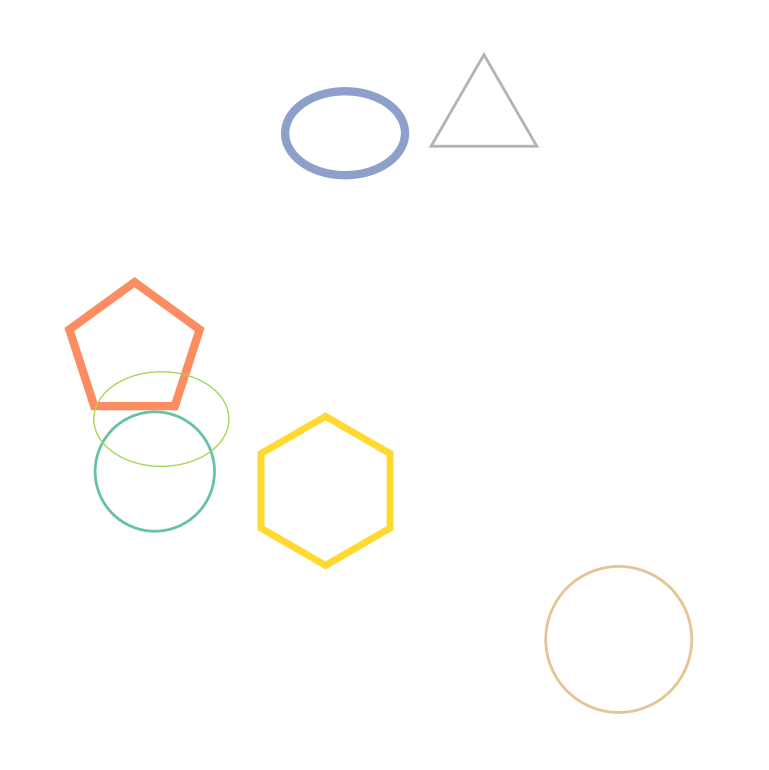[{"shape": "circle", "thickness": 1, "radius": 0.39, "center": [0.201, 0.388]}, {"shape": "pentagon", "thickness": 3, "radius": 0.44, "center": [0.175, 0.545]}, {"shape": "oval", "thickness": 3, "radius": 0.39, "center": [0.448, 0.827]}, {"shape": "oval", "thickness": 0.5, "radius": 0.44, "center": [0.21, 0.456]}, {"shape": "hexagon", "thickness": 2.5, "radius": 0.48, "center": [0.423, 0.363]}, {"shape": "circle", "thickness": 1, "radius": 0.47, "center": [0.804, 0.17]}, {"shape": "triangle", "thickness": 1, "radius": 0.4, "center": [0.629, 0.85]}]